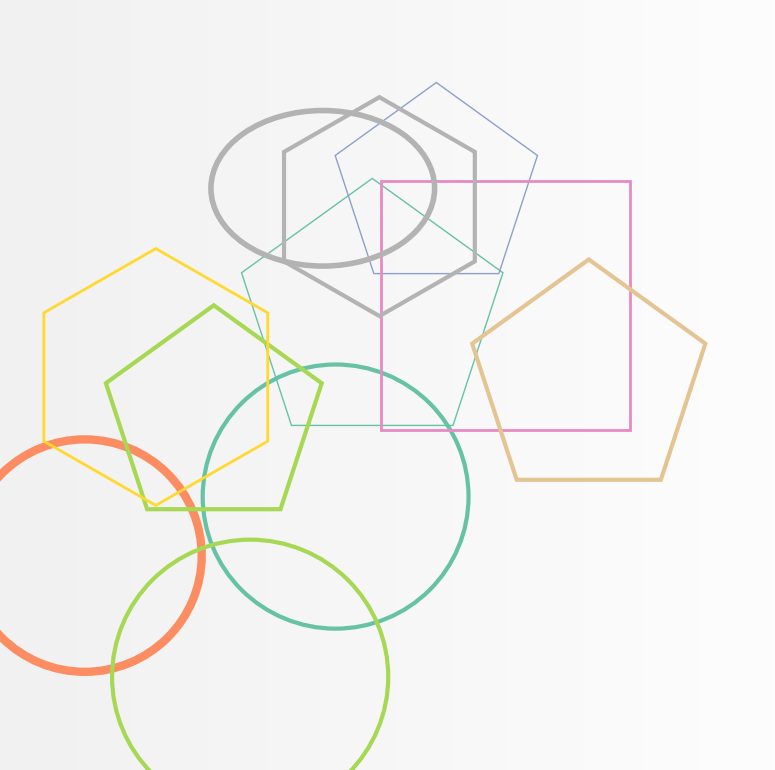[{"shape": "circle", "thickness": 1.5, "radius": 0.86, "center": [0.433, 0.355]}, {"shape": "pentagon", "thickness": 0.5, "radius": 0.89, "center": [0.48, 0.591]}, {"shape": "circle", "thickness": 3, "radius": 0.75, "center": [0.109, 0.278]}, {"shape": "pentagon", "thickness": 0.5, "radius": 0.69, "center": [0.563, 0.756]}, {"shape": "square", "thickness": 1, "radius": 0.81, "center": [0.652, 0.603]}, {"shape": "circle", "thickness": 1.5, "radius": 0.89, "center": [0.323, 0.121]}, {"shape": "pentagon", "thickness": 1.5, "radius": 0.73, "center": [0.276, 0.457]}, {"shape": "hexagon", "thickness": 1, "radius": 0.83, "center": [0.201, 0.51]}, {"shape": "pentagon", "thickness": 1.5, "radius": 0.79, "center": [0.76, 0.505]}, {"shape": "hexagon", "thickness": 1.5, "radius": 0.71, "center": [0.49, 0.732]}, {"shape": "oval", "thickness": 2, "radius": 0.72, "center": [0.416, 0.755]}]